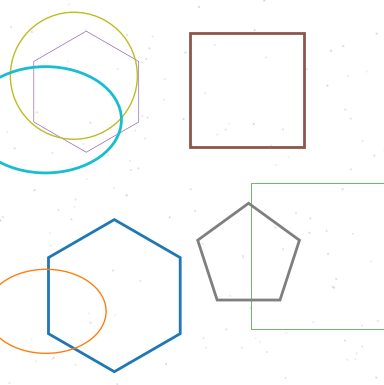[{"shape": "hexagon", "thickness": 2, "radius": 0.99, "center": [0.297, 0.232]}, {"shape": "oval", "thickness": 1, "radius": 0.78, "center": [0.12, 0.191]}, {"shape": "square", "thickness": 0.5, "radius": 0.95, "center": [0.842, 0.335]}, {"shape": "hexagon", "thickness": 0.5, "radius": 0.79, "center": [0.224, 0.762]}, {"shape": "square", "thickness": 2, "radius": 0.74, "center": [0.642, 0.767]}, {"shape": "pentagon", "thickness": 2, "radius": 0.69, "center": [0.646, 0.333]}, {"shape": "circle", "thickness": 1, "radius": 0.82, "center": [0.192, 0.803]}, {"shape": "oval", "thickness": 2, "radius": 0.99, "center": [0.118, 0.689]}]